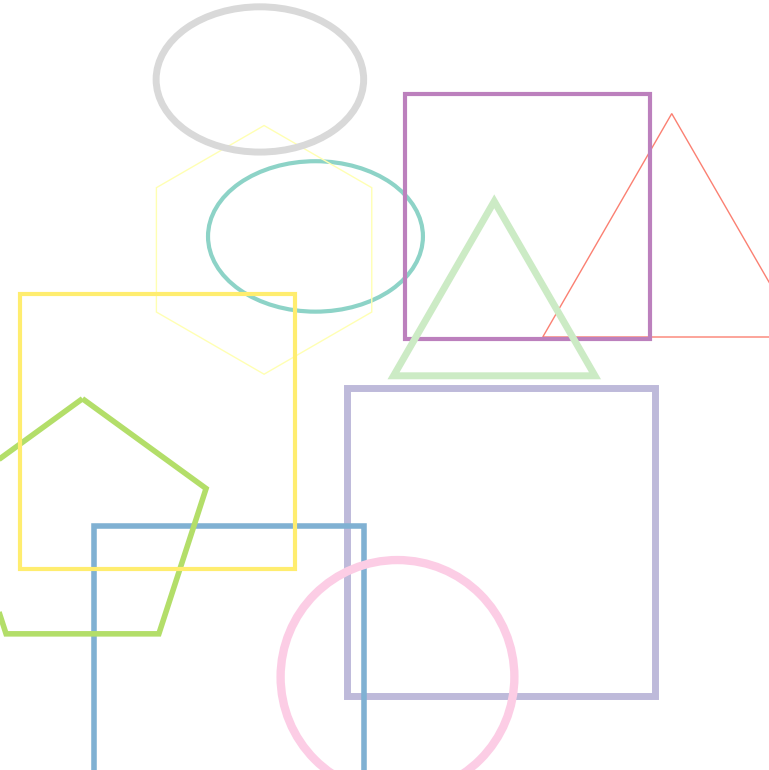[{"shape": "oval", "thickness": 1.5, "radius": 0.7, "center": [0.41, 0.693]}, {"shape": "hexagon", "thickness": 0.5, "radius": 0.81, "center": [0.343, 0.675]}, {"shape": "square", "thickness": 2.5, "radius": 1.0, "center": [0.65, 0.296]}, {"shape": "triangle", "thickness": 0.5, "radius": 0.97, "center": [0.872, 0.659]}, {"shape": "square", "thickness": 2, "radius": 0.87, "center": [0.297, 0.143]}, {"shape": "pentagon", "thickness": 2, "radius": 0.84, "center": [0.107, 0.313]}, {"shape": "circle", "thickness": 3, "radius": 0.76, "center": [0.516, 0.121]}, {"shape": "oval", "thickness": 2.5, "radius": 0.67, "center": [0.338, 0.897]}, {"shape": "square", "thickness": 1.5, "radius": 0.8, "center": [0.685, 0.719]}, {"shape": "triangle", "thickness": 2.5, "radius": 0.76, "center": [0.642, 0.587]}, {"shape": "square", "thickness": 1.5, "radius": 0.89, "center": [0.205, 0.439]}]